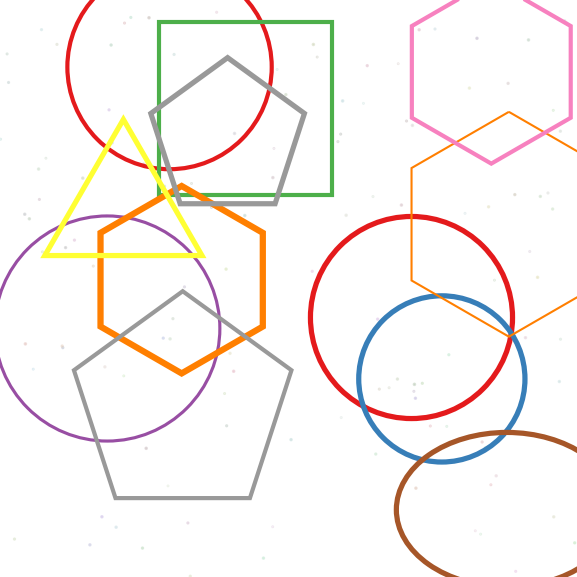[{"shape": "circle", "thickness": 2, "radius": 0.88, "center": [0.294, 0.883]}, {"shape": "circle", "thickness": 2.5, "radius": 0.87, "center": [0.713, 0.449]}, {"shape": "circle", "thickness": 2.5, "radius": 0.72, "center": [0.765, 0.343]}, {"shape": "square", "thickness": 2, "radius": 0.75, "center": [0.425, 0.811]}, {"shape": "circle", "thickness": 1.5, "radius": 0.97, "center": [0.186, 0.43]}, {"shape": "hexagon", "thickness": 3, "radius": 0.81, "center": [0.315, 0.515]}, {"shape": "hexagon", "thickness": 1, "radius": 0.97, "center": [0.881, 0.611]}, {"shape": "triangle", "thickness": 2.5, "radius": 0.79, "center": [0.214, 0.635]}, {"shape": "oval", "thickness": 2.5, "radius": 0.96, "center": [0.878, 0.116]}, {"shape": "hexagon", "thickness": 2, "radius": 0.79, "center": [0.851, 0.875]}, {"shape": "pentagon", "thickness": 2, "radius": 0.99, "center": [0.316, 0.297]}, {"shape": "pentagon", "thickness": 2.5, "radius": 0.7, "center": [0.394, 0.759]}]